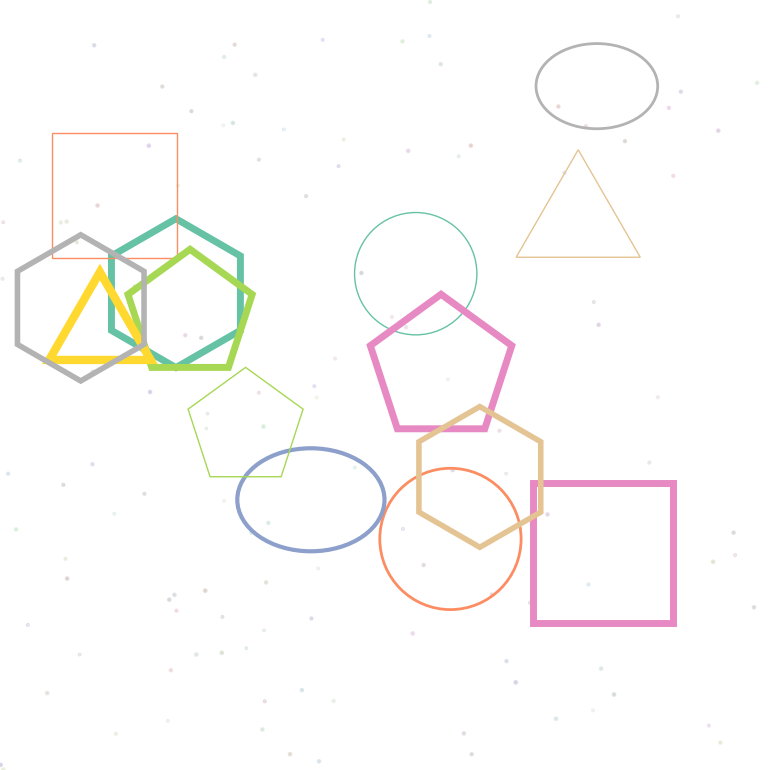[{"shape": "hexagon", "thickness": 2.5, "radius": 0.48, "center": [0.228, 0.619]}, {"shape": "circle", "thickness": 0.5, "radius": 0.4, "center": [0.54, 0.645]}, {"shape": "circle", "thickness": 1, "radius": 0.46, "center": [0.585, 0.3]}, {"shape": "square", "thickness": 0.5, "radius": 0.41, "center": [0.148, 0.746]}, {"shape": "oval", "thickness": 1.5, "radius": 0.48, "center": [0.404, 0.351]}, {"shape": "square", "thickness": 2.5, "radius": 0.46, "center": [0.783, 0.282]}, {"shape": "pentagon", "thickness": 2.5, "radius": 0.48, "center": [0.573, 0.521]}, {"shape": "pentagon", "thickness": 2.5, "radius": 0.42, "center": [0.247, 0.591]}, {"shape": "pentagon", "thickness": 0.5, "radius": 0.39, "center": [0.319, 0.444]}, {"shape": "triangle", "thickness": 3, "radius": 0.38, "center": [0.13, 0.571]}, {"shape": "triangle", "thickness": 0.5, "radius": 0.47, "center": [0.751, 0.712]}, {"shape": "hexagon", "thickness": 2, "radius": 0.46, "center": [0.623, 0.381]}, {"shape": "oval", "thickness": 1, "radius": 0.4, "center": [0.775, 0.888]}, {"shape": "hexagon", "thickness": 2, "radius": 0.47, "center": [0.105, 0.6]}]